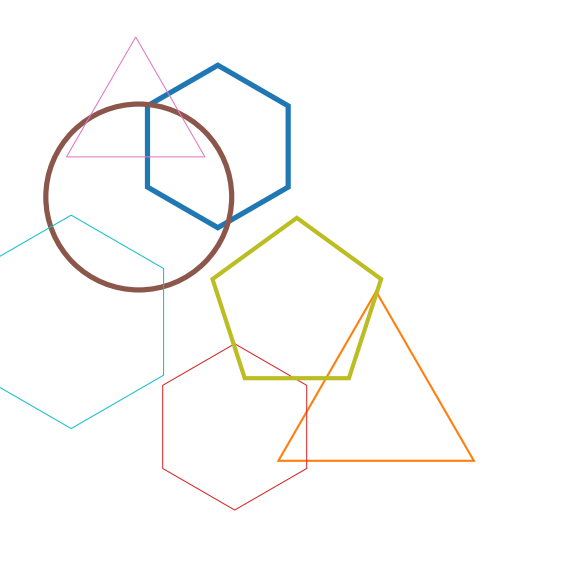[{"shape": "hexagon", "thickness": 2.5, "radius": 0.7, "center": [0.377, 0.746]}, {"shape": "triangle", "thickness": 1, "radius": 0.98, "center": [0.651, 0.299]}, {"shape": "hexagon", "thickness": 0.5, "radius": 0.72, "center": [0.406, 0.26]}, {"shape": "circle", "thickness": 2.5, "radius": 0.8, "center": [0.24, 0.658]}, {"shape": "triangle", "thickness": 0.5, "radius": 0.69, "center": [0.235, 0.797]}, {"shape": "pentagon", "thickness": 2, "radius": 0.77, "center": [0.514, 0.468]}, {"shape": "hexagon", "thickness": 0.5, "radius": 0.92, "center": [0.123, 0.442]}]